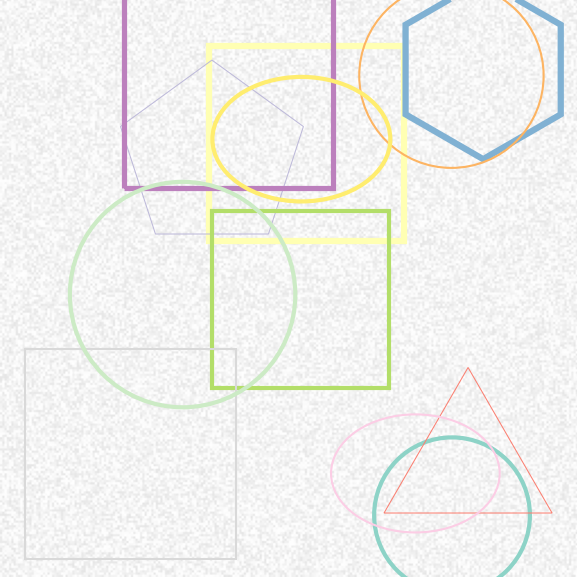[{"shape": "circle", "thickness": 2, "radius": 0.67, "center": [0.783, 0.107]}, {"shape": "square", "thickness": 3, "radius": 0.84, "center": [0.53, 0.751]}, {"shape": "pentagon", "thickness": 0.5, "radius": 0.83, "center": [0.367, 0.729]}, {"shape": "triangle", "thickness": 0.5, "radius": 0.84, "center": [0.81, 0.195]}, {"shape": "hexagon", "thickness": 3, "radius": 0.78, "center": [0.837, 0.879]}, {"shape": "circle", "thickness": 1, "radius": 0.8, "center": [0.782, 0.868]}, {"shape": "square", "thickness": 2, "radius": 0.77, "center": [0.52, 0.48]}, {"shape": "oval", "thickness": 1, "radius": 0.73, "center": [0.719, 0.179]}, {"shape": "square", "thickness": 1, "radius": 0.91, "center": [0.226, 0.213]}, {"shape": "square", "thickness": 2.5, "radius": 0.91, "center": [0.395, 0.855]}, {"shape": "circle", "thickness": 2, "radius": 0.98, "center": [0.316, 0.489]}, {"shape": "oval", "thickness": 2, "radius": 0.77, "center": [0.522, 0.758]}]